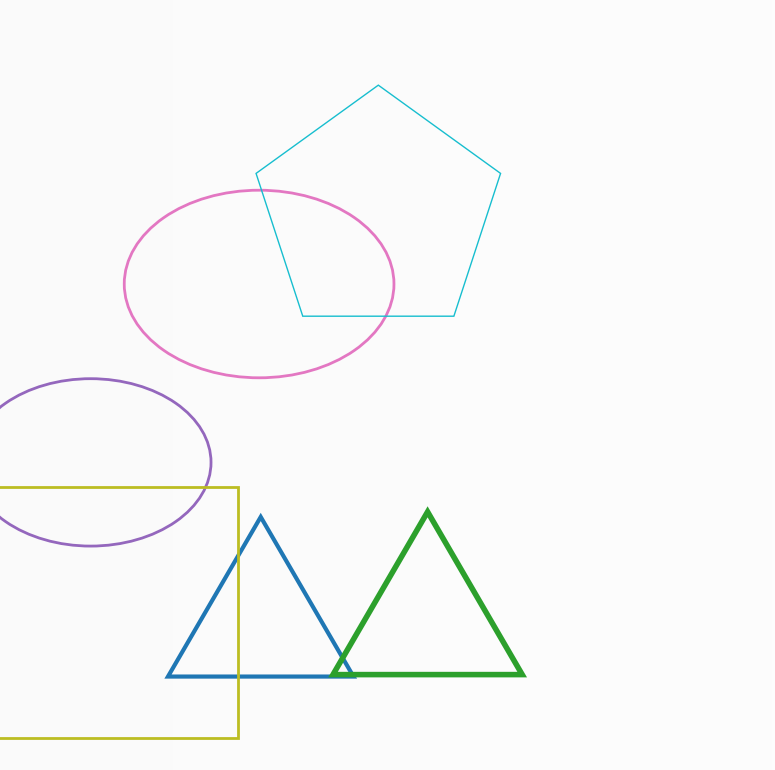[{"shape": "triangle", "thickness": 1.5, "radius": 0.69, "center": [0.336, 0.19]}, {"shape": "triangle", "thickness": 2, "radius": 0.7, "center": [0.552, 0.194]}, {"shape": "oval", "thickness": 1, "radius": 0.78, "center": [0.117, 0.4]}, {"shape": "oval", "thickness": 1, "radius": 0.87, "center": [0.334, 0.631]}, {"shape": "square", "thickness": 1, "radius": 0.81, "center": [0.145, 0.204]}, {"shape": "pentagon", "thickness": 0.5, "radius": 0.83, "center": [0.488, 0.724]}]